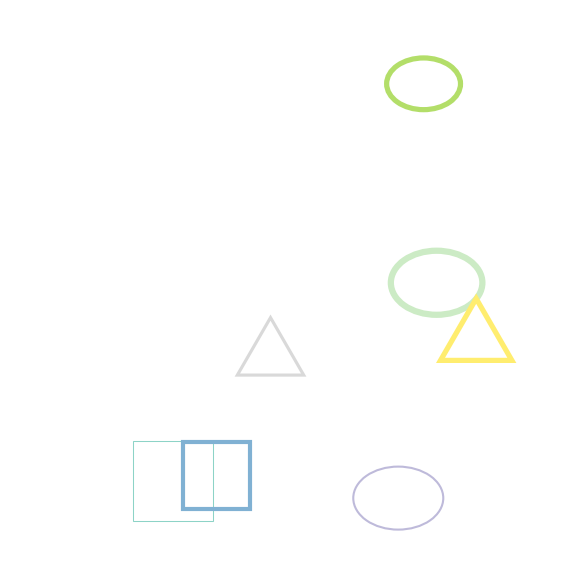[{"shape": "square", "thickness": 0.5, "radius": 0.35, "center": [0.3, 0.166]}, {"shape": "oval", "thickness": 1, "radius": 0.39, "center": [0.69, 0.137]}, {"shape": "square", "thickness": 2, "radius": 0.29, "center": [0.375, 0.175]}, {"shape": "oval", "thickness": 2.5, "radius": 0.32, "center": [0.733, 0.854]}, {"shape": "triangle", "thickness": 1.5, "radius": 0.33, "center": [0.468, 0.383]}, {"shape": "oval", "thickness": 3, "radius": 0.4, "center": [0.756, 0.51]}, {"shape": "triangle", "thickness": 2.5, "radius": 0.36, "center": [0.825, 0.411]}]